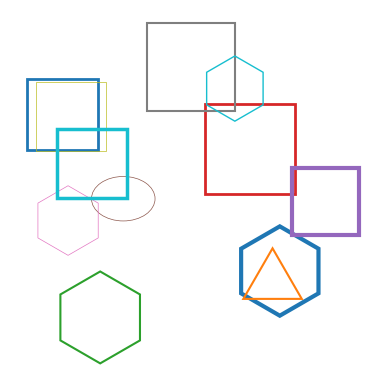[{"shape": "square", "thickness": 2, "radius": 0.46, "center": [0.163, 0.702]}, {"shape": "hexagon", "thickness": 3, "radius": 0.58, "center": [0.727, 0.296]}, {"shape": "triangle", "thickness": 1.5, "radius": 0.44, "center": [0.708, 0.267]}, {"shape": "hexagon", "thickness": 1.5, "radius": 0.6, "center": [0.26, 0.176]}, {"shape": "square", "thickness": 2, "radius": 0.58, "center": [0.65, 0.613]}, {"shape": "square", "thickness": 3, "radius": 0.43, "center": [0.845, 0.477]}, {"shape": "oval", "thickness": 0.5, "radius": 0.41, "center": [0.32, 0.484]}, {"shape": "hexagon", "thickness": 0.5, "radius": 0.45, "center": [0.177, 0.427]}, {"shape": "square", "thickness": 1.5, "radius": 0.57, "center": [0.495, 0.826]}, {"shape": "square", "thickness": 0.5, "radius": 0.45, "center": [0.184, 0.697]}, {"shape": "square", "thickness": 2.5, "radius": 0.45, "center": [0.239, 0.576]}, {"shape": "hexagon", "thickness": 1, "radius": 0.42, "center": [0.61, 0.77]}]